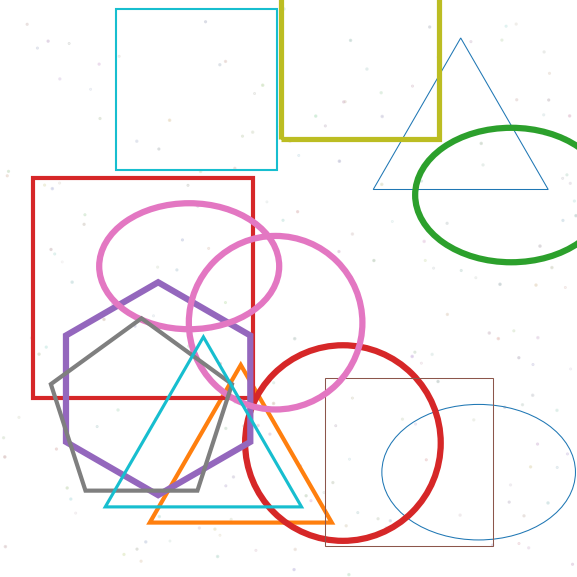[{"shape": "triangle", "thickness": 0.5, "radius": 0.87, "center": [0.798, 0.758]}, {"shape": "oval", "thickness": 0.5, "radius": 0.84, "center": [0.829, 0.181]}, {"shape": "triangle", "thickness": 2, "radius": 0.91, "center": [0.417, 0.185]}, {"shape": "oval", "thickness": 3, "radius": 0.83, "center": [0.885, 0.661]}, {"shape": "circle", "thickness": 3, "radius": 0.85, "center": [0.594, 0.232]}, {"shape": "square", "thickness": 2, "radius": 0.95, "center": [0.247, 0.501]}, {"shape": "hexagon", "thickness": 3, "radius": 0.92, "center": [0.274, 0.326]}, {"shape": "square", "thickness": 0.5, "radius": 0.73, "center": [0.708, 0.199]}, {"shape": "circle", "thickness": 3, "radius": 0.75, "center": [0.477, 0.44]}, {"shape": "oval", "thickness": 3, "radius": 0.78, "center": [0.328, 0.538]}, {"shape": "pentagon", "thickness": 2, "radius": 0.82, "center": [0.245, 0.283]}, {"shape": "square", "thickness": 2.5, "radius": 0.68, "center": [0.624, 0.896]}, {"shape": "triangle", "thickness": 1.5, "radius": 0.98, "center": [0.352, 0.22]}, {"shape": "square", "thickness": 1, "radius": 0.7, "center": [0.34, 0.844]}]